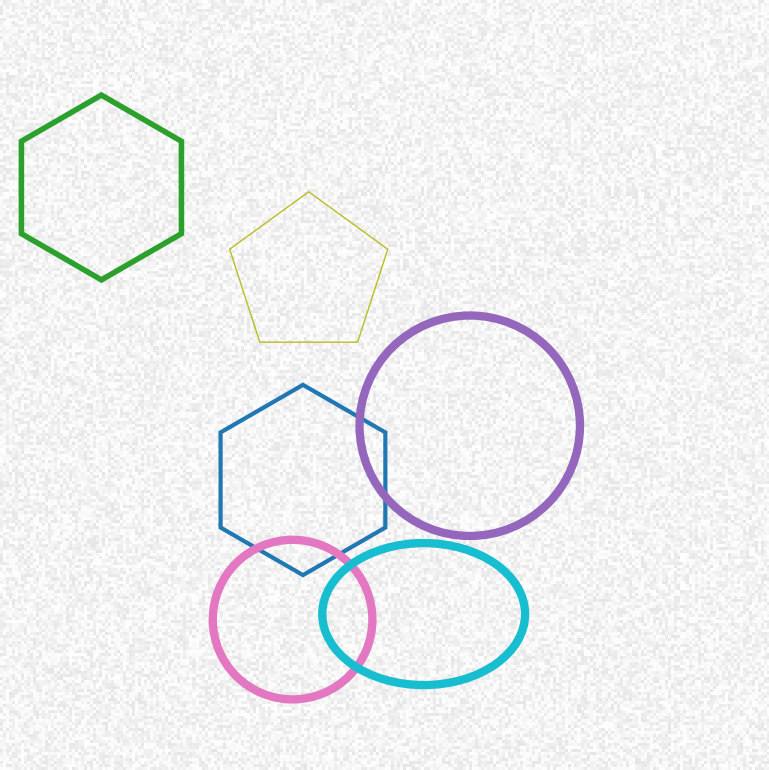[{"shape": "hexagon", "thickness": 1.5, "radius": 0.62, "center": [0.393, 0.377]}, {"shape": "hexagon", "thickness": 2, "radius": 0.6, "center": [0.132, 0.757]}, {"shape": "circle", "thickness": 3, "radius": 0.72, "center": [0.61, 0.447]}, {"shape": "circle", "thickness": 3, "radius": 0.52, "center": [0.38, 0.195]}, {"shape": "pentagon", "thickness": 0.5, "radius": 0.54, "center": [0.401, 0.643]}, {"shape": "oval", "thickness": 3, "radius": 0.66, "center": [0.55, 0.203]}]